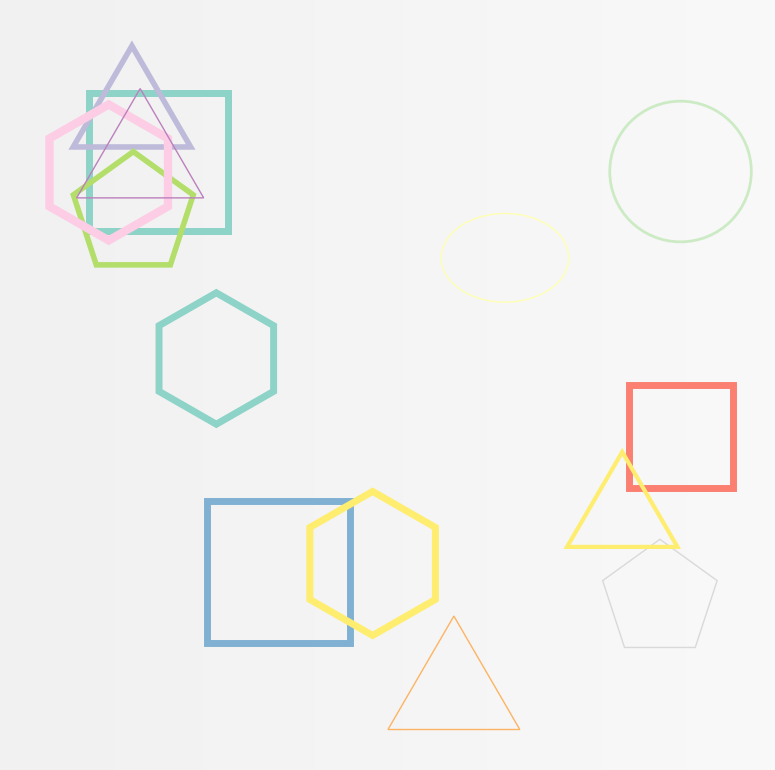[{"shape": "hexagon", "thickness": 2.5, "radius": 0.43, "center": [0.279, 0.534]}, {"shape": "square", "thickness": 2.5, "radius": 0.45, "center": [0.205, 0.79]}, {"shape": "oval", "thickness": 0.5, "radius": 0.41, "center": [0.652, 0.665]}, {"shape": "triangle", "thickness": 2, "radius": 0.44, "center": [0.17, 0.853]}, {"shape": "square", "thickness": 2.5, "radius": 0.34, "center": [0.878, 0.433]}, {"shape": "square", "thickness": 2.5, "radius": 0.46, "center": [0.36, 0.257]}, {"shape": "triangle", "thickness": 0.5, "radius": 0.49, "center": [0.586, 0.102]}, {"shape": "pentagon", "thickness": 2, "radius": 0.41, "center": [0.172, 0.722]}, {"shape": "hexagon", "thickness": 3, "radius": 0.44, "center": [0.14, 0.776]}, {"shape": "pentagon", "thickness": 0.5, "radius": 0.39, "center": [0.851, 0.222]}, {"shape": "triangle", "thickness": 0.5, "radius": 0.47, "center": [0.181, 0.79]}, {"shape": "circle", "thickness": 1, "radius": 0.46, "center": [0.878, 0.777]}, {"shape": "hexagon", "thickness": 2.5, "radius": 0.47, "center": [0.481, 0.268]}, {"shape": "triangle", "thickness": 1.5, "radius": 0.41, "center": [0.803, 0.331]}]